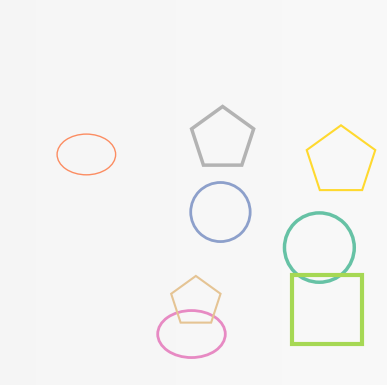[{"shape": "circle", "thickness": 2.5, "radius": 0.45, "center": [0.824, 0.357]}, {"shape": "oval", "thickness": 1, "radius": 0.38, "center": [0.223, 0.599]}, {"shape": "circle", "thickness": 2, "radius": 0.38, "center": [0.569, 0.449]}, {"shape": "oval", "thickness": 2, "radius": 0.44, "center": [0.494, 0.132]}, {"shape": "square", "thickness": 3, "radius": 0.45, "center": [0.844, 0.197]}, {"shape": "pentagon", "thickness": 1.5, "radius": 0.47, "center": [0.88, 0.582]}, {"shape": "pentagon", "thickness": 1.5, "radius": 0.34, "center": [0.505, 0.216]}, {"shape": "pentagon", "thickness": 2.5, "radius": 0.42, "center": [0.575, 0.639]}]